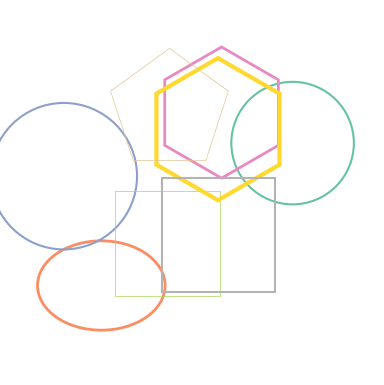[{"shape": "circle", "thickness": 1.5, "radius": 0.8, "center": [0.76, 0.628]}, {"shape": "oval", "thickness": 2, "radius": 0.83, "center": [0.263, 0.258]}, {"shape": "circle", "thickness": 1.5, "radius": 0.95, "center": [0.166, 0.542]}, {"shape": "hexagon", "thickness": 2, "radius": 0.85, "center": [0.575, 0.708]}, {"shape": "square", "thickness": 0.5, "radius": 0.68, "center": [0.435, 0.368]}, {"shape": "hexagon", "thickness": 3, "radius": 0.92, "center": [0.566, 0.665]}, {"shape": "pentagon", "thickness": 0.5, "radius": 0.8, "center": [0.44, 0.713]}, {"shape": "square", "thickness": 1.5, "radius": 0.74, "center": [0.568, 0.39]}]